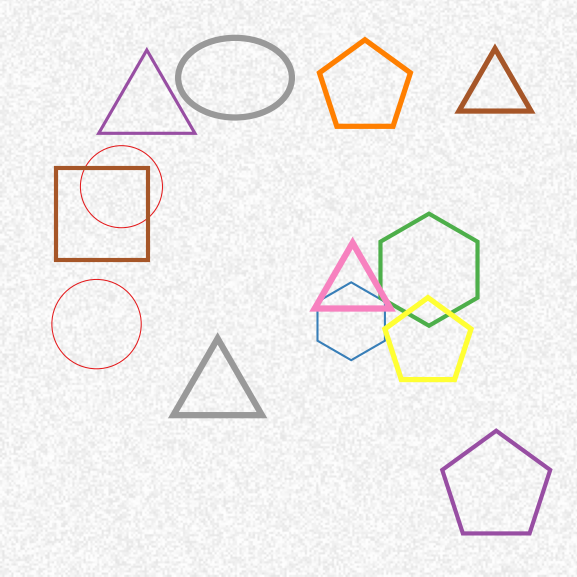[{"shape": "circle", "thickness": 0.5, "radius": 0.36, "center": [0.21, 0.676]}, {"shape": "circle", "thickness": 0.5, "radius": 0.39, "center": [0.167, 0.438]}, {"shape": "hexagon", "thickness": 1, "radius": 0.34, "center": [0.608, 0.443]}, {"shape": "hexagon", "thickness": 2, "radius": 0.49, "center": [0.743, 0.532]}, {"shape": "pentagon", "thickness": 2, "radius": 0.49, "center": [0.859, 0.155]}, {"shape": "triangle", "thickness": 1.5, "radius": 0.48, "center": [0.254, 0.816]}, {"shape": "pentagon", "thickness": 2.5, "radius": 0.41, "center": [0.632, 0.847]}, {"shape": "pentagon", "thickness": 2.5, "radius": 0.39, "center": [0.741, 0.405]}, {"shape": "square", "thickness": 2, "radius": 0.4, "center": [0.176, 0.629]}, {"shape": "triangle", "thickness": 2.5, "radius": 0.36, "center": [0.857, 0.843]}, {"shape": "triangle", "thickness": 3, "radius": 0.38, "center": [0.611, 0.503]}, {"shape": "triangle", "thickness": 3, "radius": 0.44, "center": [0.377, 0.325]}, {"shape": "oval", "thickness": 3, "radius": 0.49, "center": [0.407, 0.865]}]